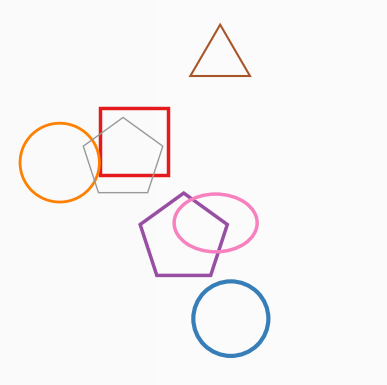[{"shape": "square", "thickness": 2.5, "radius": 0.43, "center": [0.346, 0.633]}, {"shape": "circle", "thickness": 3, "radius": 0.48, "center": [0.596, 0.172]}, {"shape": "pentagon", "thickness": 2.5, "radius": 0.59, "center": [0.474, 0.38]}, {"shape": "circle", "thickness": 2, "radius": 0.51, "center": [0.154, 0.578]}, {"shape": "triangle", "thickness": 1.5, "radius": 0.44, "center": [0.568, 0.847]}, {"shape": "oval", "thickness": 2.5, "radius": 0.54, "center": [0.557, 0.421]}, {"shape": "pentagon", "thickness": 1, "radius": 0.54, "center": [0.318, 0.587]}]